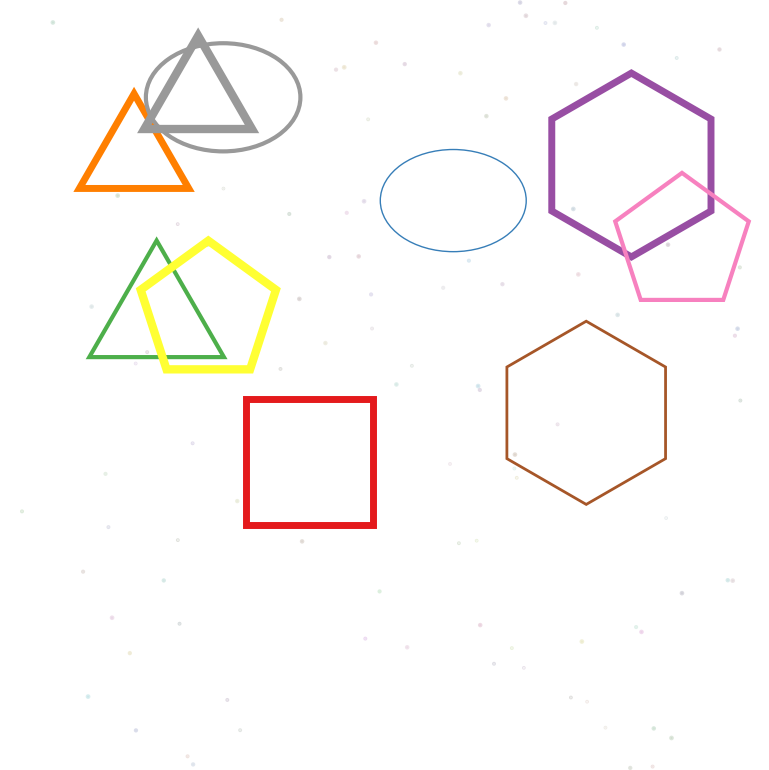[{"shape": "square", "thickness": 2.5, "radius": 0.41, "center": [0.402, 0.4]}, {"shape": "oval", "thickness": 0.5, "radius": 0.47, "center": [0.589, 0.739]}, {"shape": "triangle", "thickness": 1.5, "radius": 0.5, "center": [0.203, 0.587]}, {"shape": "hexagon", "thickness": 2.5, "radius": 0.6, "center": [0.82, 0.786]}, {"shape": "triangle", "thickness": 2.5, "radius": 0.41, "center": [0.174, 0.796]}, {"shape": "pentagon", "thickness": 3, "radius": 0.46, "center": [0.271, 0.595]}, {"shape": "hexagon", "thickness": 1, "radius": 0.59, "center": [0.761, 0.464]}, {"shape": "pentagon", "thickness": 1.5, "radius": 0.46, "center": [0.886, 0.684]}, {"shape": "oval", "thickness": 1.5, "radius": 0.5, "center": [0.29, 0.874]}, {"shape": "triangle", "thickness": 3, "radius": 0.4, "center": [0.257, 0.873]}]